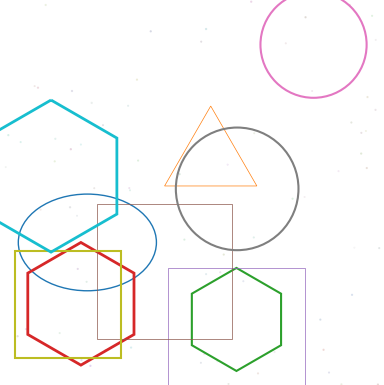[{"shape": "oval", "thickness": 1, "radius": 0.9, "center": [0.227, 0.37]}, {"shape": "triangle", "thickness": 0.5, "radius": 0.69, "center": [0.547, 0.586]}, {"shape": "hexagon", "thickness": 1.5, "radius": 0.67, "center": [0.614, 0.17]}, {"shape": "hexagon", "thickness": 2, "radius": 0.8, "center": [0.21, 0.211]}, {"shape": "square", "thickness": 0.5, "radius": 0.89, "center": [0.615, 0.126]}, {"shape": "square", "thickness": 0.5, "radius": 0.88, "center": [0.426, 0.295]}, {"shape": "circle", "thickness": 1.5, "radius": 0.69, "center": [0.814, 0.884]}, {"shape": "circle", "thickness": 1.5, "radius": 0.8, "center": [0.616, 0.509]}, {"shape": "square", "thickness": 1.5, "radius": 0.69, "center": [0.176, 0.209]}, {"shape": "hexagon", "thickness": 2, "radius": 0.99, "center": [0.133, 0.543]}]